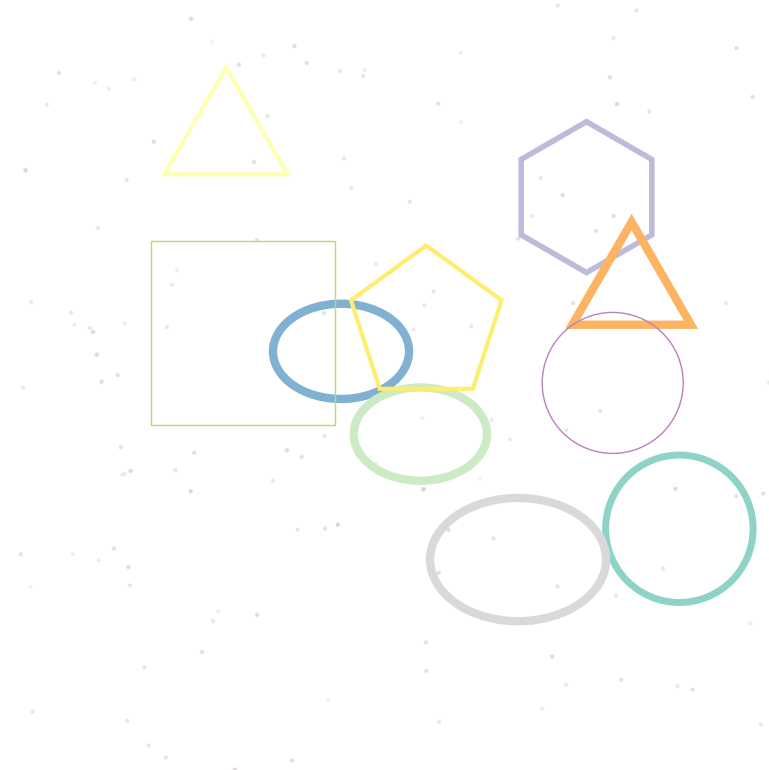[{"shape": "circle", "thickness": 2.5, "radius": 0.48, "center": [0.882, 0.313]}, {"shape": "triangle", "thickness": 1.5, "radius": 0.46, "center": [0.293, 0.82]}, {"shape": "hexagon", "thickness": 2, "radius": 0.49, "center": [0.762, 0.744]}, {"shape": "oval", "thickness": 3, "radius": 0.44, "center": [0.443, 0.544]}, {"shape": "triangle", "thickness": 3, "radius": 0.44, "center": [0.82, 0.623]}, {"shape": "square", "thickness": 0.5, "radius": 0.6, "center": [0.315, 0.567]}, {"shape": "oval", "thickness": 3, "radius": 0.57, "center": [0.673, 0.273]}, {"shape": "circle", "thickness": 0.5, "radius": 0.46, "center": [0.796, 0.503]}, {"shape": "oval", "thickness": 3, "radius": 0.43, "center": [0.546, 0.436]}, {"shape": "pentagon", "thickness": 1.5, "radius": 0.51, "center": [0.554, 0.578]}]